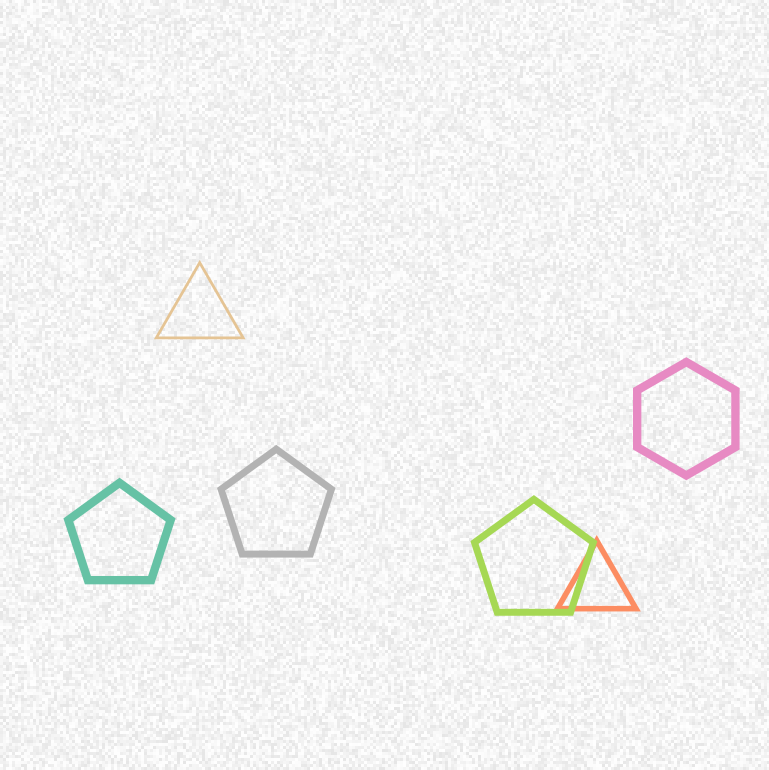[{"shape": "pentagon", "thickness": 3, "radius": 0.35, "center": [0.155, 0.303]}, {"shape": "triangle", "thickness": 2, "radius": 0.29, "center": [0.775, 0.239]}, {"shape": "hexagon", "thickness": 3, "radius": 0.37, "center": [0.891, 0.456]}, {"shape": "pentagon", "thickness": 2.5, "radius": 0.41, "center": [0.693, 0.27]}, {"shape": "triangle", "thickness": 1, "radius": 0.33, "center": [0.259, 0.594]}, {"shape": "pentagon", "thickness": 2.5, "radius": 0.38, "center": [0.359, 0.341]}]